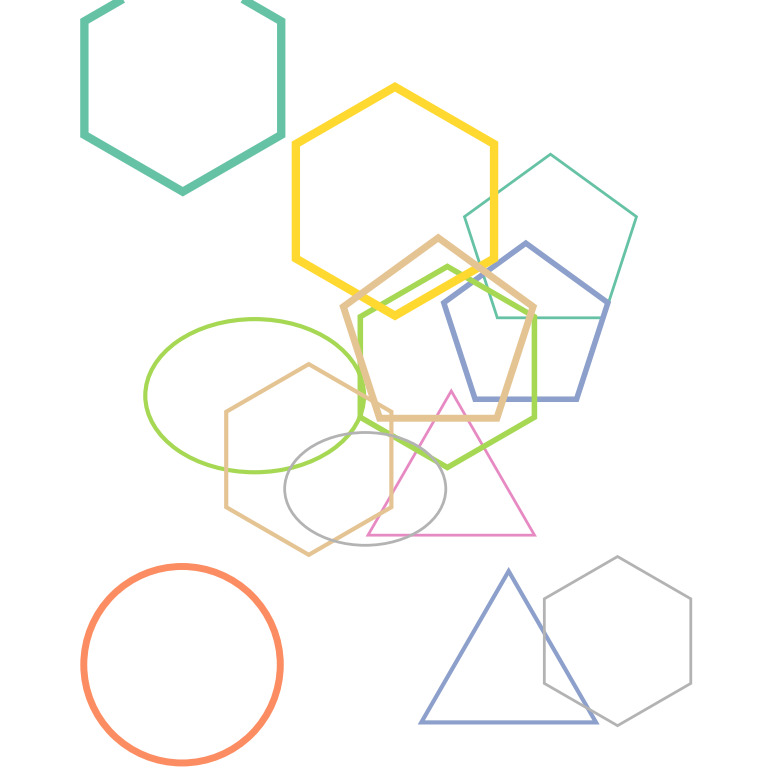[{"shape": "pentagon", "thickness": 1, "radius": 0.59, "center": [0.715, 0.682]}, {"shape": "hexagon", "thickness": 3, "radius": 0.74, "center": [0.237, 0.899]}, {"shape": "circle", "thickness": 2.5, "radius": 0.64, "center": [0.236, 0.137]}, {"shape": "pentagon", "thickness": 2, "radius": 0.56, "center": [0.683, 0.572]}, {"shape": "triangle", "thickness": 1.5, "radius": 0.66, "center": [0.661, 0.127]}, {"shape": "triangle", "thickness": 1, "radius": 0.62, "center": [0.586, 0.367]}, {"shape": "oval", "thickness": 1.5, "radius": 0.71, "center": [0.331, 0.486]}, {"shape": "hexagon", "thickness": 2, "radius": 0.65, "center": [0.581, 0.523]}, {"shape": "hexagon", "thickness": 3, "radius": 0.74, "center": [0.513, 0.739]}, {"shape": "pentagon", "thickness": 2.5, "radius": 0.65, "center": [0.569, 0.562]}, {"shape": "hexagon", "thickness": 1.5, "radius": 0.62, "center": [0.401, 0.403]}, {"shape": "oval", "thickness": 1, "radius": 0.52, "center": [0.474, 0.365]}, {"shape": "hexagon", "thickness": 1, "radius": 0.55, "center": [0.802, 0.167]}]